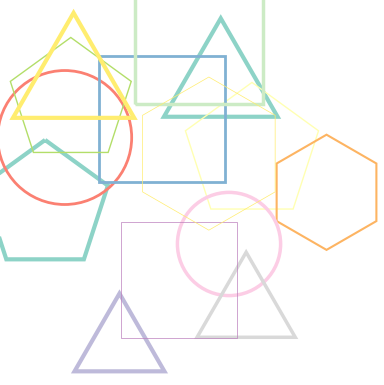[{"shape": "pentagon", "thickness": 3, "radius": 0.86, "center": [0.117, 0.465]}, {"shape": "triangle", "thickness": 3, "radius": 0.85, "center": [0.573, 0.782]}, {"shape": "pentagon", "thickness": 1, "radius": 0.91, "center": [0.654, 0.604]}, {"shape": "triangle", "thickness": 3, "radius": 0.67, "center": [0.31, 0.103]}, {"shape": "circle", "thickness": 2, "radius": 0.87, "center": [0.168, 0.643]}, {"shape": "square", "thickness": 2, "radius": 0.82, "center": [0.421, 0.691]}, {"shape": "hexagon", "thickness": 1.5, "radius": 0.75, "center": [0.848, 0.501]}, {"shape": "pentagon", "thickness": 1, "radius": 0.83, "center": [0.184, 0.738]}, {"shape": "circle", "thickness": 2.5, "radius": 0.67, "center": [0.595, 0.366]}, {"shape": "triangle", "thickness": 2.5, "radius": 0.74, "center": [0.639, 0.198]}, {"shape": "square", "thickness": 0.5, "radius": 0.75, "center": [0.466, 0.273]}, {"shape": "square", "thickness": 2.5, "radius": 0.83, "center": [0.518, 0.897]}, {"shape": "triangle", "thickness": 3, "radius": 0.91, "center": [0.191, 0.785]}, {"shape": "hexagon", "thickness": 0.5, "radius": 0.99, "center": [0.542, 0.601]}]